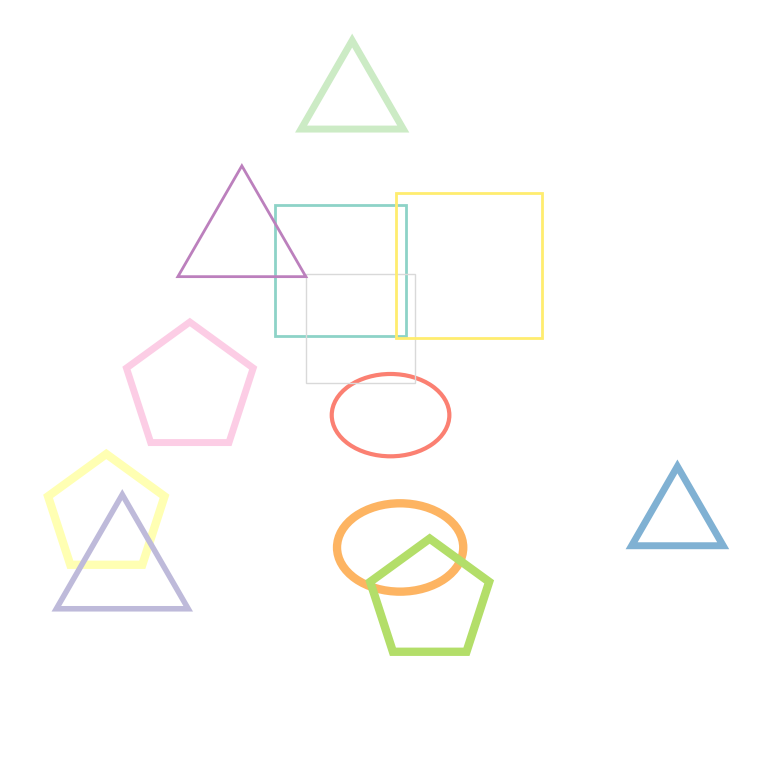[{"shape": "square", "thickness": 1, "radius": 0.42, "center": [0.442, 0.649]}, {"shape": "pentagon", "thickness": 3, "radius": 0.4, "center": [0.138, 0.331]}, {"shape": "triangle", "thickness": 2, "radius": 0.49, "center": [0.159, 0.259]}, {"shape": "oval", "thickness": 1.5, "radius": 0.38, "center": [0.507, 0.461]}, {"shape": "triangle", "thickness": 2.5, "radius": 0.34, "center": [0.88, 0.326]}, {"shape": "oval", "thickness": 3, "radius": 0.41, "center": [0.52, 0.289]}, {"shape": "pentagon", "thickness": 3, "radius": 0.41, "center": [0.558, 0.219]}, {"shape": "pentagon", "thickness": 2.5, "radius": 0.43, "center": [0.247, 0.495]}, {"shape": "square", "thickness": 0.5, "radius": 0.35, "center": [0.468, 0.573]}, {"shape": "triangle", "thickness": 1, "radius": 0.48, "center": [0.314, 0.689]}, {"shape": "triangle", "thickness": 2.5, "radius": 0.38, "center": [0.457, 0.871]}, {"shape": "square", "thickness": 1, "radius": 0.47, "center": [0.609, 0.655]}]